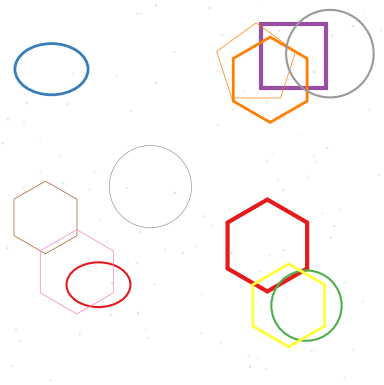[{"shape": "oval", "thickness": 1.5, "radius": 0.42, "center": [0.256, 0.261]}, {"shape": "hexagon", "thickness": 3, "radius": 0.6, "center": [0.694, 0.362]}, {"shape": "oval", "thickness": 2, "radius": 0.47, "center": [0.134, 0.82]}, {"shape": "circle", "thickness": 1.5, "radius": 0.46, "center": [0.796, 0.206]}, {"shape": "square", "thickness": 3, "radius": 0.42, "center": [0.762, 0.854]}, {"shape": "hexagon", "thickness": 2, "radius": 0.55, "center": [0.702, 0.793]}, {"shape": "pentagon", "thickness": 0.5, "radius": 0.54, "center": [0.665, 0.833]}, {"shape": "hexagon", "thickness": 2, "radius": 0.54, "center": [0.75, 0.207]}, {"shape": "hexagon", "thickness": 0.5, "radius": 0.47, "center": [0.118, 0.435]}, {"shape": "hexagon", "thickness": 0.5, "radius": 0.55, "center": [0.199, 0.294]}, {"shape": "circle", "thickness": 1.5, "radius": 0.57, "center": [0.857, 0.861]}, {"shape": "circle", "thickness": 0.5, "radius": 0.53, "center": [0.391, 0.515]}]